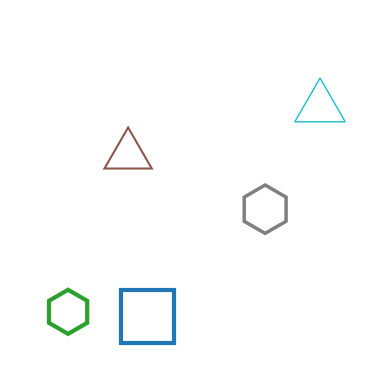[{"shape": "square", "thickness": 3, "radius": 0.34, "center": [0.383, 0.177]}, {"shape": "hexagon", "thickness": 3, "radius": 0.29, "center": [0.177, 0.19]}, {"shape": "triangle", "thickness": 1.5, "radius": 0.36, "center": [0.333, 0.598]}, {"shape": "hexagon", "thickness": 2.5, "radius": 0.31, "center": [0.689, 0.457]}, {"shape": "triangle", "thickness": 1, "radius": 0.38, "center": [0.831, 0.721]}]